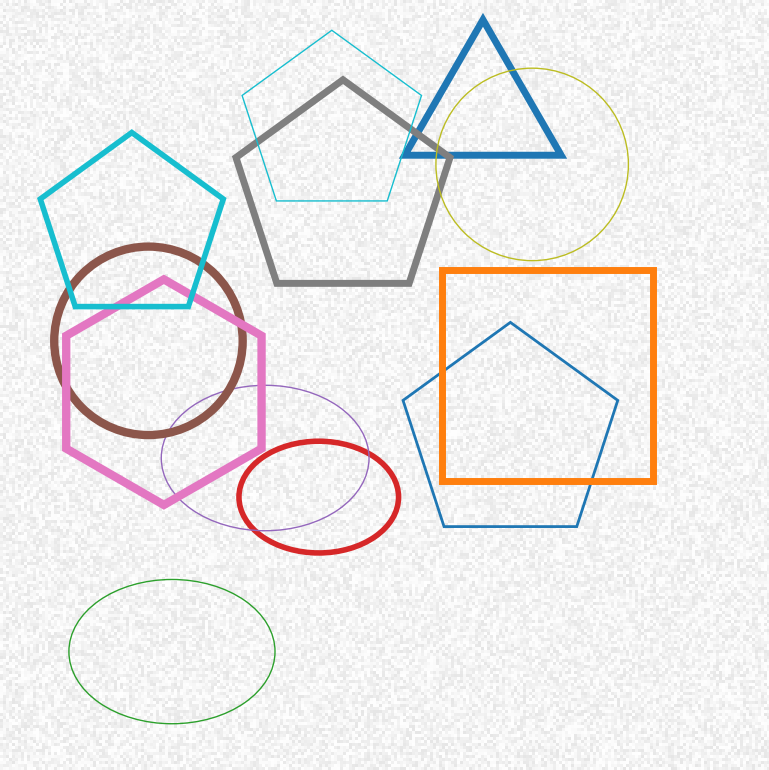[{"shape": "pentagon", "thickness": 1, "radius": 0.73, "center": [0.663, 0.435]}, {"shape": "triangle", "thickness": 2.5, "radius": 0.59, "center": [0.627, 0.857]}, {"shape": "square", "thickness": 2.5, "radius": 0.69, "center": [0.711, 0.512]}, {"shape": "oval", "thickness": 0.5, "radius": 0.67, "center": [0.223, 0.154]}, {"shape": "oval", "thickness": 2, "radius": 0.52, "center": [0.414, 0.354]}, {"shape": "oval", "thickness": 0.5, "radius": 0.67, "center": [0.344, 0.405]}, {"shape": "circle", "thickness": 3, "radius": 0.61, "center": [0.193, 0.557]}, {"shape": "hexagon", "thickness": 3, "radius": 0.73, "center": [0.213, 0.491]}, {"shape": "pentagon", "thickness": 2.5, "radius": 0.73, "center": [0.445, 0.75]}, {"shape": "circle", "thickness": 0.5, "radius": 0.62, "center": [0.691, 0.786]}, {"shape": "pentagon", "thickness": 2, "radius": 0.62, "center": [0.171, 0.703]}, {"shape": "pentagon", "thickness": 0.5, "radius": 0.61, "center": [0.431, 0.838]}]